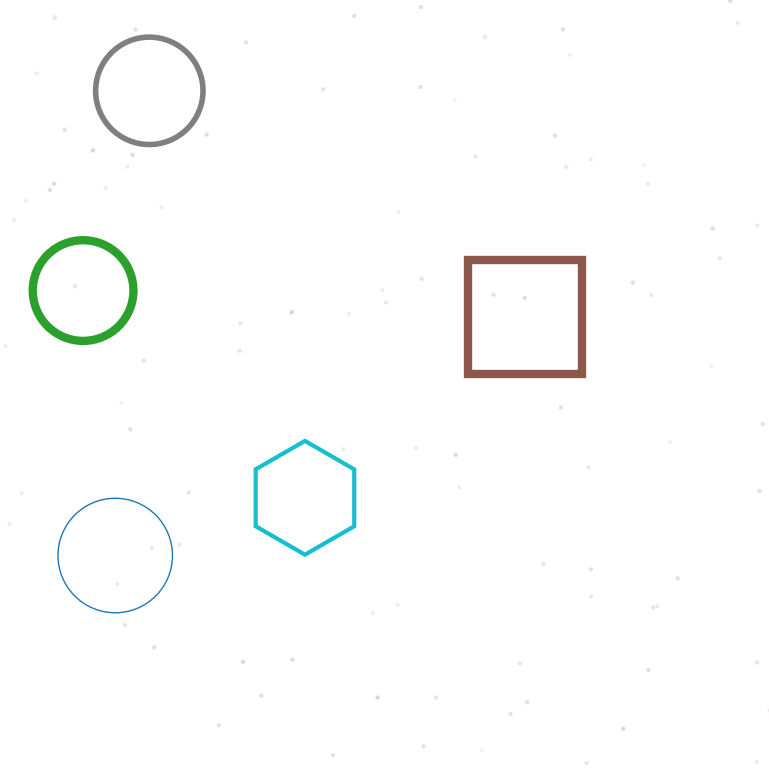[{"shape": "circle", "thickness": 0.5, "radius": 0.37, "center": [0.15, 0.279]}, {"shape": "circle", "thickness": 3, "radius": 0.33, "center": [0.108, 0.623]}, {"shape": "square", "thickness": 3, "radius": 0.37, "center": [0.682, 0.588]}, {"shape": "circle", "thickness": 2, "radius": 0.35, "center": [0.194, 0.882]}, {"shape": "hexagon", "thickness": 1.5, "radius": 0.37, "center": [0.396, 0.354]}]